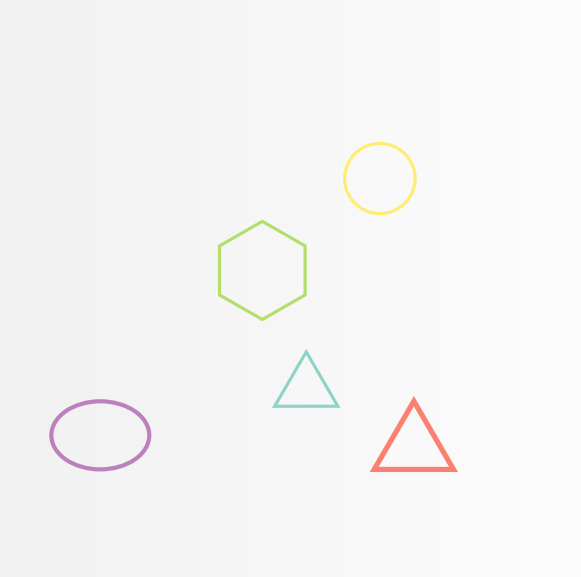[{"shape": "triangle", "thickness": 1.5, "radius": 0.31, "center": [0.527, 0.327]}, {"shape": "triangle", "thickness": 2.5, "radius": 0.39, "center": [0.712, 0.226]}, {"shape": "hexagon", "thickness": 1.5, "radius": 0.42, "center": [0.451, 0.531]}, {"shape": "oval", "thickness": 2, "radius": 0.42, "center": [0.173, 0.245]}, {"shape": "circle", "thickness": 1.5, "radius": 0.3, "center": [0.654, 0.69]}]